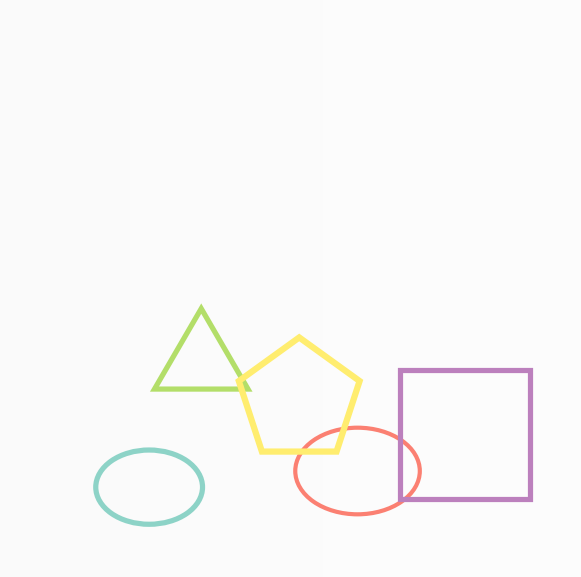[{"shape": "oval", "thickness": 2.5, "radius": 0.46, "center": [0.257, 0.156]}, {"shape": "oval", "thickness": 2, "radius": 0.54, "center": [0.615, 0.184]}, {"shape": "triangle", "thickness": 2.5, "radius": 0.46, "center": [0.346, 0.372]}, {"shape": "square", "thickness": 2.5, "radius": 0.56, "center": [0.8, 0.247]}, {"shape": "pentagon", "thickness": 3, "radius": 0.55, "center": [0.515, 0.306]}]